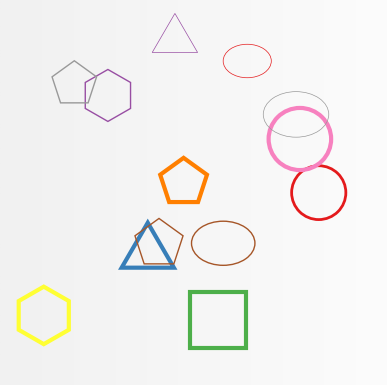[{"shape": "oval", "thickness": 0.5, "radius": 0.31, "center": [0.638, 0.842]}, {"shape": "circle", "thickness": 2, "radius": 0.35, "center": [0.823, 0.5]}, {"shape": "triangle", "thickness": 3, "radius": 0.39, "center": [0.381, 0.344]}, {"shape": "square", "thickness": 3, "radius": 0.36, "center": [0.563, 0.169]}, {"shape": "hexagon", "thickness": 1, "radius": 0.34, "center": [0.278, 0.752]}, {"shape": "triangle", "thickness": 0.5, "radius": 0.34, "center": [0.451, 0.897]}, {"shape": "pentagon", "thickness": 3, "radius": 0.32, "center": [0.474, 0.527]}, {"shape": "hexagon", "thickness": 3, "radius": 0.37, "center": [0.113, 0.181]}, {"shape": "oval", "thickness": 1, "radius": 0.41, "center": [0.576, 0.368]}, {"shape": "pentagon", "thickness": 1, "radius": 0.33, "center": [0.41, 0.367]}, {"shape": "circle", "thickness": 3, "radius": 0.4, "center": [0.774, 0.639]}, {"shape": "pentagon", "thickness": 1, "radius": 0.3, "center": [0.192, 0.782]}, {"shape": "oval", "thickness": 0.5, "radius": 0.42, "center": [0.764, 0.703]}]